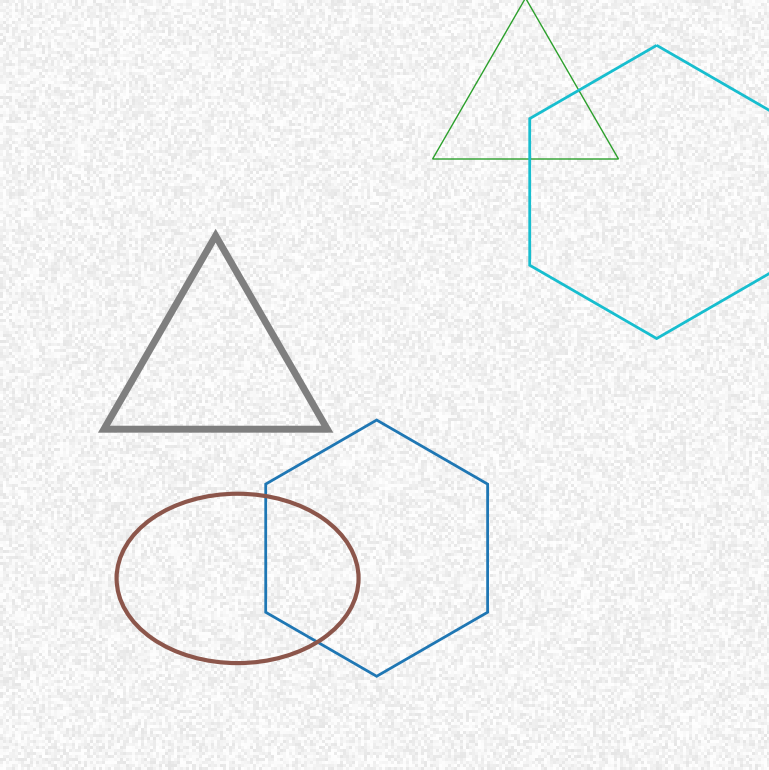[{"shape": "hexagon", "thickness": 1, "radius": 0.83, "center": [0.489, 0.288]}, {"shape": "triangle", "thickness": 0.5, "radius": 0.7, "center": [0.683, 0.863]}, {"shape": "oval", "thickness": 1.5, "radius": 0.79, "center": [0.309, 0.249]}, {"shape": "triangle", "thickness": 2.5, "radius": 0.84, "center": [0.28, 0.526]}, {"shape": "hexagon", "thickness": 1, "radius": 0.95, "center": [0.853, 0.751]}]